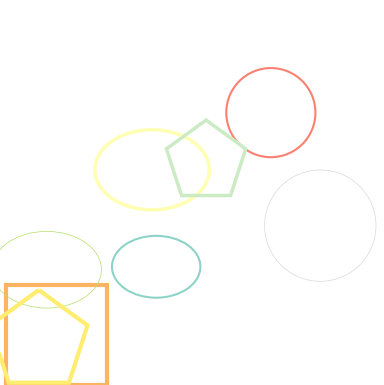[{"shape": "oval", "thickness": 1.5, "radius": 0.57, "center": [0.406, 0.307]}, {"shape": "oval", "thickness": 2.5, "radius": 0.74, "center": [0.395, 0.559]}, {"shape": "circle", "thickness": 1.5, "radius": 0.58, "center": [0.704, 0.707]}, {"shape": "square", "thickness": 3, "radius": 0.65, "center": [0.147, 0.13]}, {"shape": "oval", "thickness": 0.5, "radius": 0.71, "center": [0.121, 0.299]}, {"shape": "circle", "thickness": 0.5, "radius": 0.72, "center": [0.832, 0.414]}, {"shape": "pentagon", "thickness": 2.5, "radius": 0.54, "center": [0.535, 0.58]}, {"shape": "pentagon", "thickness": 3, "radius": 0.67, "center": [0.101, 0.114]}]